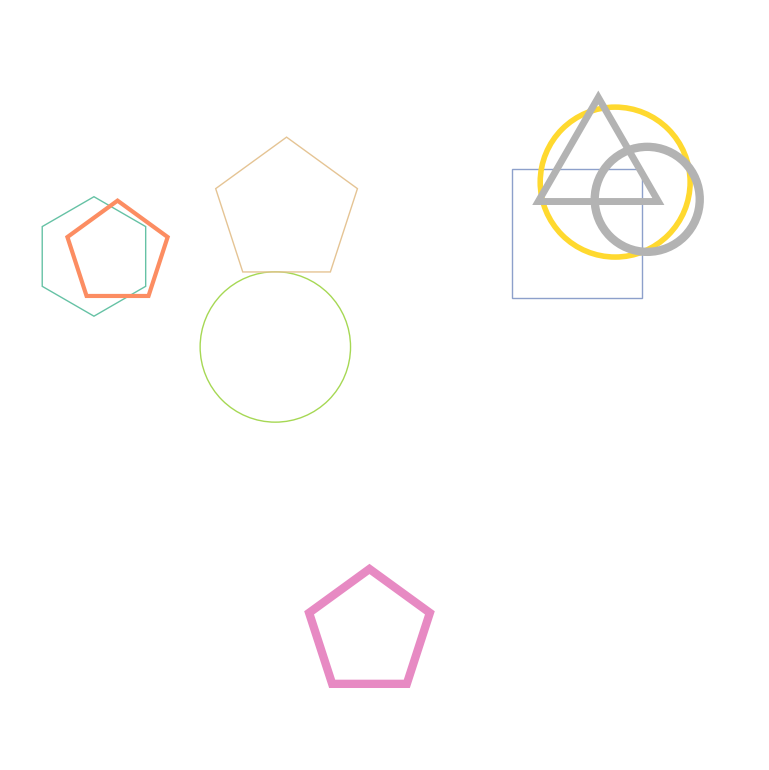[{"shape": "hexagon", "thickness": 0.5, "radius": 0.39, "center": [0.122, 0.667]}, {"shape": "pentagon", "thickness": 1.5, "radius": 0.34, "center": [0.153, 0.671]}, {"shape": "square", "thickness": 0.5, "radius": 0.42, "center": [0.749, 0.696]}, {"shape": "pentagon", "thickness": 3, "radius": 0.41, "center": [0.48, 0.179]}, {"shape": "circle", "thickness": 0.5, "radius": 0.49, "center": [0.358, 0.549]}, {"shape": "circle", "thickness": 2, "radius": 0.49, "center": [0.799, 0.764]}, {"shape": "pentagon", "thickness": 0.5, "radius": 0.48, "center": [0.372, 0.725]}, {"shape": "triangle", "thickness": 2.5, "radius": 0.45, "center": [0.777, 0.783]}, {"shape": "circle", "thickness": 3, "radius": 0.34, "center": [0.841, 0.741]}]